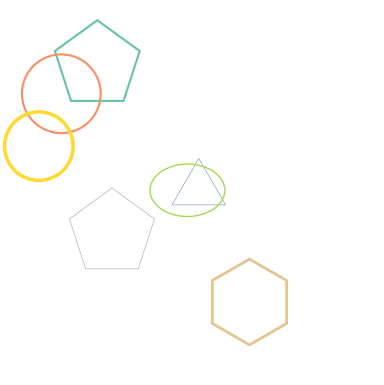[{"shape": "pentagon", "thickness": 1.5, "radius": 0.58, "center": [0.253, 0.832]}, {"shape": "circle", "thickness": 1.5, "radius": 0.51, "center": [0.159, 0.757]}, {"shape": "triangle", "thickness": 0.5, "radius": 0.4, "center": [0.516, 0.508]}, {"shape": "oval", "thickness": 1, "radius": 0.49, "center": [0.487, 0.506]}, {"shape": "circle", "thickness": 2.5, "radius": 0.44, "center": [0.101, 0.62]}, {"shape": "hexagon", "thickness": 2, "radius": 0.56, "center": [0.648, 0.216]}, {"shape": "pentagon", "thickness": 0.5, "radius": 0.58, "center": [0.291, 0.396]}]